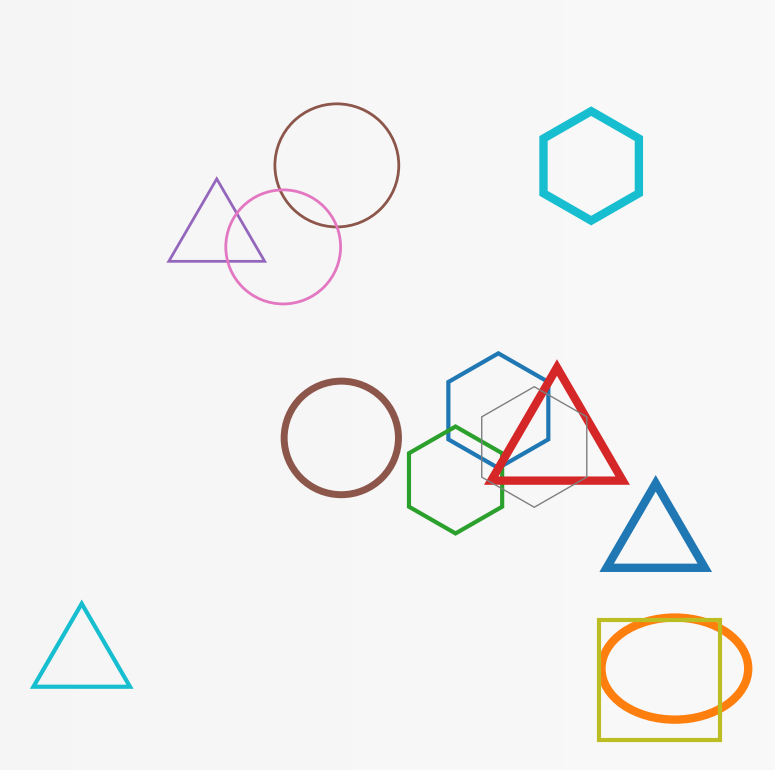[{"shape": "hexagon", "thickness": 1.5, "radius": 0.37, "center": [0.643, 0.467]}, {"shape": "triangle", "thickness": 3, "radius": 0.37, "center": [0.846, 0.299]}, {"shape": "oval", "thickness": 3, "radius": 0.47, "center": [0.871, 0.132]}, {"shape": "hexagon", "thickness": 1.5, "radius": 0.35, "center": [0.588, 0.377]}, {"shape": "triangle", "thickness": 3, "radius": 0.49, "center": [0.719, 0.425]}, {"shape": "triangle", "thickness": 1, "radius": 0.36, "center": [0.28, 0.696]}, {"shape": "circle", "thickness": 2.5, "radius": 0.37, "center": [0.44, 0.431]}, {"shape": "circle", "thickness": 1, "radius": 0.4, "center": [0.435, 0.785]}, {"shape": "circle", "thickness": 1, "radius": 0.37, "center": [0.365, 0.679]}, {"shape": "hexagon", "thickness": 0.5, "radius": 0.39, "center": [0.689, 0.42]}, {"shape": "square", "thickness": 1.5, "radius": 0.39, "center": [0.852, 0.117]}, {"shape": "hexagon", "thickness": 3, "radius": 0.36, "center": [0.763, 0.785]}, {"shape": "triangle", "thickness": 1.5, "radius": 0.36, "center": [0.105, 0.144]}]